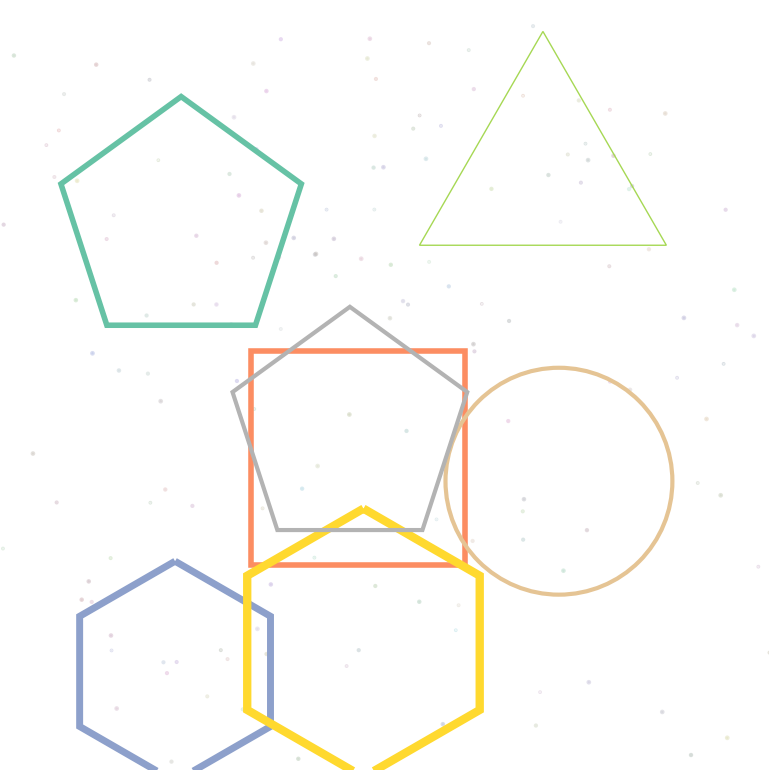[{"shape": "pentagon", "thickness": 2, "radius": 0.82, "center": [0.235, 0.71]}, {"shape": "square", "thickness": 2, "radius": 0.69, "center": [0.465, 0.405]}, {"shape": "hexagon", "thickness": 2.5, "radius": 0.72, "center": [0.227, 0.128]}, {"shape": "triangle", "thickness": 0.5, "radius": 0.93, "center": [0.705, 0.774]}, {"shape": "hexagon", "thickness": 3, "radius": 0.87, "center": [0.472, 0.165]}, {"shape": "circle", "thickness": 1.5, "radius": 0.74, "center": [0.726, 0.375]}, {"shape": "pentagon", "thickness": 1.5, "radius": 0.8, "center": [0.454, 0.441]}]